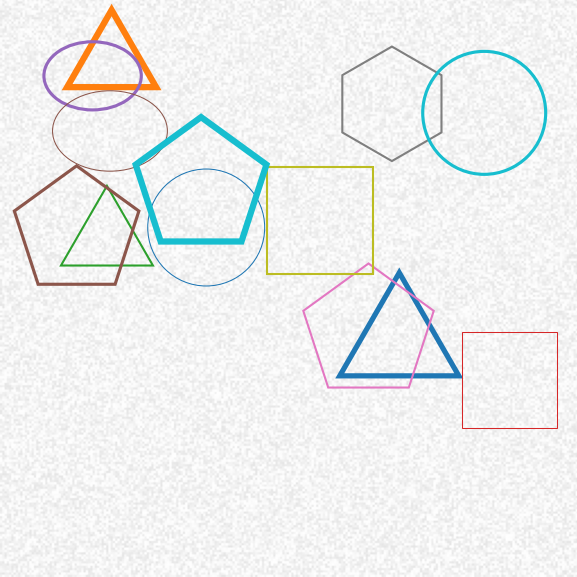[{"shape": "circle", "thickness": 0.5, "radius": 0.51, "center": [0.357, 0.605]}, {"shape": "triangle", "thickness": 2.5, "radius": 0.6, "center": [0.691, 0.408]}, {"shape": "triangle", "thickness": 3, "radius": 0.44, "center": [0.193, 0.893]}, {"shape": "triangle", "thickness": 1, "radius": 0.46, "center": [0.185, 0.585]}, {"shape": "square", "thickness": 0.5, "radius": 0.41, "center": [0.882, 0.341]}, {"shape": "oval", "thickness": 1.5, "radius": 0.42, "center": [0.16, 0.868]}, {"shape": "pentagon", "thickness": 1.5, "radius": 0.57, "center": [0.133, 0.599]}, {"shape": "oval", "thickness": 0.5, "radius": 0.5, "center": [0.19, 0.772]}, {"shape": "pentagon", "thickness": 1, "radius": 0.59, "center": [0.638, 0.424]}, {"shape": "hexagon", "thickness": 1, "radius": 0.5, "center": [0.679, 0.819]}, {"shape": "square", "thickness": 1, "radius": 0.46, "center": [0.554, 0.617]}, {"shape": "pentagon", "thickness": 3, "radius": 0.6, "center": [0.348, 0.677]}, {"shape": "circle", "thickness": 1.5, "radius": 0.53, "center": [0.838, 0.804]}]